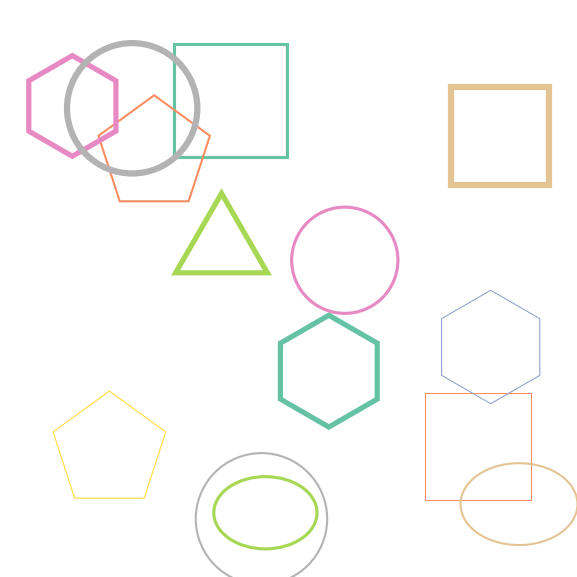[{"shape": "hexagon", "thickness": 2.5, "radius": 0.48, "center": [0.569, 0.356]}, {"shape": "square", "thickness": 1.5, "radius": 0.49, "center": [0.399, 0.825]}, {"shape": "square", "thickness": 0.5, "radius": 0.46, "center": [0.828, 0.226]}, {"shape": "pentagon", "thickness": 1, "radius": 0.51, "center": [0.267, 0.733]}, {"shape": "hexagon", "thickness": 0.5, "radius": 0.49, "center": [0.85, 0.398]}, {"shape": "circle", "thickness": 1.5, "radius": 0.46, "center": [0.597, 0.548]}, {"shape": "hexagon", "thickness": 2.5, "radius": 0.44, "center": [0.125, 0.816]}, {"shape": "oval", "thickness": 1.5, "radius": 0.45, "center": [0.46, 0.111]}, {"shape": "triangle", "thickness": 2.5, "radius": 0.46, "center": [0.384, 0.573]}, {"shape": "pentagon", "thickness": 0.5, "radius": 0.51, "center": [0.189, 0.22]}, {"shape": "square", "thickness": 3, "radius": 0.43, "center": [0.865, 0.763]}, {"shape": "oval", "thickness": 1, "radius": 0.51, "center": [0.899, 0.126]}, {"shape": "circle", "thickness": 1, "radius": 0.57, "center": [0.453, 0.101]}, {"shape": "circle", "thickness": 3, "radius": 0.56, "center": [0.229, 0.812]}]